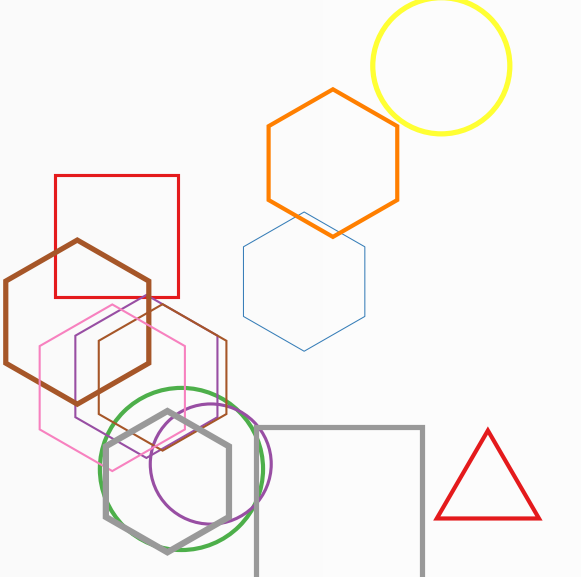[{"shape": "square", "thickness": 1.5, "radius": 0.53, "center": [0.201, 0.591]}, {"shape": "triangle", "thickness": 2, "radius": 0.51, "center": [0.839, 0.152]}, {"shape": "hexagon", "thickness": 0.5, "radius": 0.6, "center": [0.523, 0.511]}, {"shape": "circle", "thickness": 2, "radius": 0.7, "center": [0.312, 0.187]}, {"shape": "circle", "thickness": 1.5, "radius": 0.52, "center": [0.363, 0.196]}, {"shape": "hexagon", "thickness": 1, "radius": 0.71, "center": [0.252, 0.347]}, {"shape": "hexagon", "thickness": 2, "radius": 0.64, "center": [0.573, 0.717]}, {"shape": "circle", "thickness": 2.5, "radius": 0.59, "center": [0.759, 0.885]}, {"shape": "hexagon", "thickness": 2.5, "radius": 0.71, "center": [0.133, 0.441]}, {"shape": "hexagon", "thickness": 1, "radius": 0.63, "center": [0.28, 0.346]}, {"shape": "hexagon", "thickness": 1, "radius": 0.72, "center": [0.193, 0.328]}, {"shape": "hexagon", "thickness": 3, "radius": 0.61, "center": [0.288, 0.165]}, {"shape": "square", "thickness": 2.5, "radius": 0.71, "center": [0.583, 0.117]}]